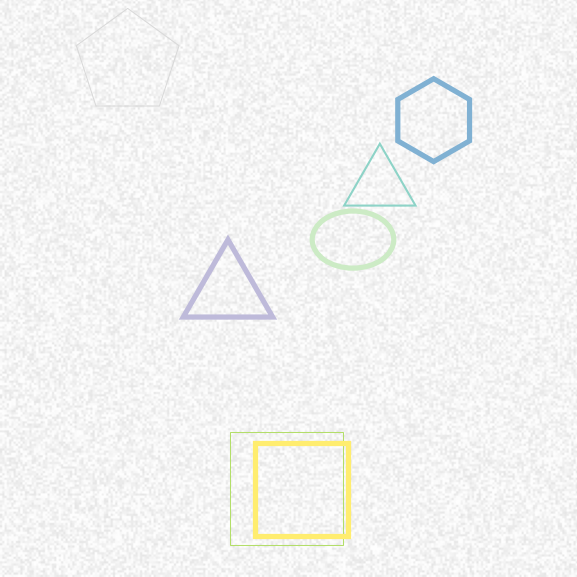[{"shape": "triangle", "thickness": 1, "radius": 0.36, "center": [0.658, 0.679]}, {"shape": "triangle", "thickness": 2.5, "radius": 0.45, "center": [0.395, 0.495]}, {"shape": "hexagon", "thickness": 2.5, "radius": 0.36, "center": [0.751, 0.791]}, {"shape": "square", "thickness": 0.5, "radius": 0.49, "center": [0.496, 0.153]}, {"shape": "pentagon", "thickness": 0.5, "radius": 0.47, "center": [0.221, 0.891]}, {"shape": "oval", "thickness": 2.5, "radius": 0.35, "center": [0.611, 0.584]}, {"shape": "square", "thickness": 2.5, "radius": 0.4, "center": [0.522, 0.152]}]